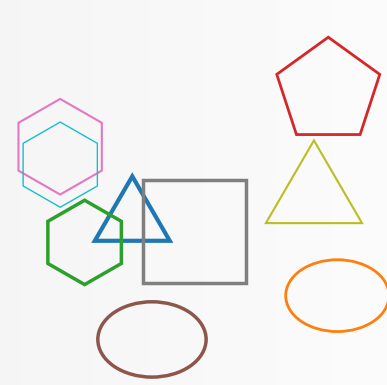[{"shape": "triangle", "thickness": 3, "radius": 0.56, "center": [0.341, 0.43]}, {"shape": "oval", "thickness": 2, "radius": 0.67, "center": [0.871, 0.232]}, {"shape": "hexagon", "thickness": 2.5, "radius": 0.55, "center": [0.218, 0.37]}, {"shape": "pentagon", "thickness": 2, "radius": 0.7, "center": [0.847, 0.764]}, {"shape": "oval", "thickness": 2.5, "radius": 0.7, "center": [0.392, 0.118]}, {"shape": "hexagon", "thickness": 1.5, "radius": 0.62, "center": [0.155, 0.619]}, {"shape": "square", "thickness": 2.5, "radius": 0.67, "center": [0.501, 0.399]}, {"shape": "triangle", "thickness": 1.5, "radius": 0.72, "center": [0.81, 0.492]}, {"shape": "hexagon", "thickness": 1, "radius": 0.55, "center": [0.155, 0.572]}]